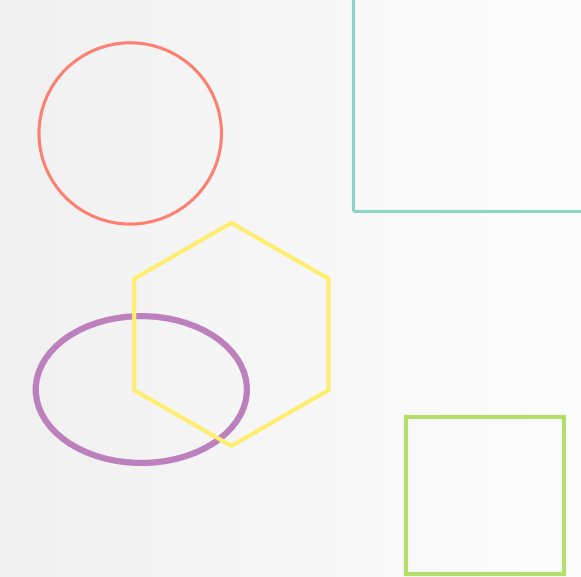[{"shape": "square", "thickness": 1.5, "radius": 0.99, "center": [0.804, 0.831]}, {"shape": "circle", "thickness": 1.5, "radius": 0.79, "center": [0.224, 0.768]}, {"shape": "square", "thickness": 2, "radius": 0.68, "center": [0.835, 0.141]}, {"shape": "oval", "thickness": 3, "radius": 0.91, "center": [0.243, 0.325]}, {"shape": "hexagon", "thickness": 2, "radius": 0.97, "center": [0.398, 0.42]}]